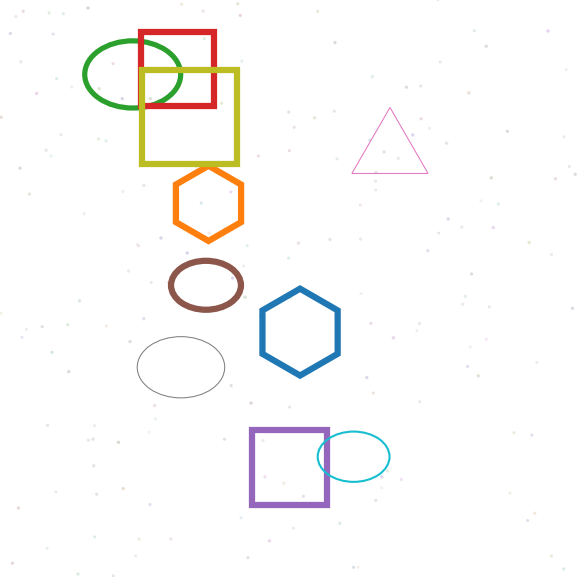[{"shape": "hexagon", "thickness": 3, "radius": 0.38, "center": [0.52, 0.424]}, {"shape": "hexagon", "thickness": 3, "radius": 0.33, "center": [0.361, 0.647]}, {"shape": "oval", "thickness": 2.5, "radius": 0.42, "center": [0.23, 0.87]}, {"shape": "square", "thickness": 3, "radius": 0.32, "center": [0.307, 0.88]}, {"shape": "square", "thickness": 3, "radius": 0.32, "center": [0.502, 0.19]}, {"shape": "oval", "thickness": 3, "radius": 0.3, "center": [0.357, 0.505]}, {"shape": "triangle", "thickness": 0.5, "radius": 0.38, "center": [0.675, 0.737]}, {"shape": "oval", "thickness": 0.5, "radius": 0.38, "center": [0.313, 0.363]}, {"shape": "square", "thickness": 3, "radius": 0.41, "center": [0.328, 0.796]}, {"shape": "oval", "thickness": 1, "radius": 0.31, "center": [0.612, 0.208]}]